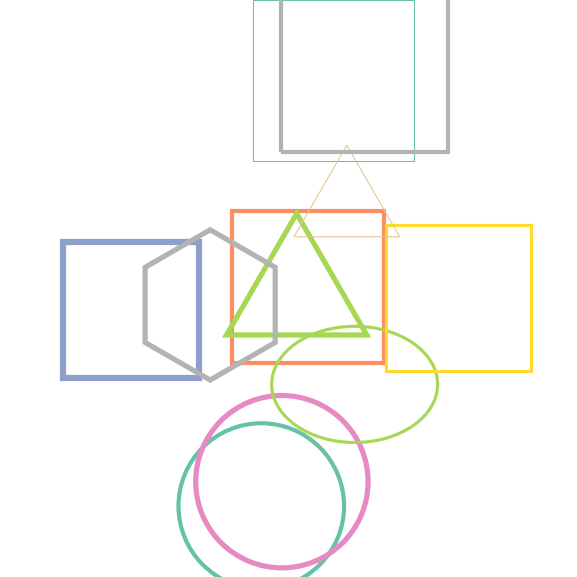[{"shape": "circle", "thickness": 2, "radius": 0.72, "center": [0.452, 0.123]}, {"shape": "square", "thickness": 0.5, "radius": 0.7, "center": [0.578, 0.859]}, {"shape": "square", "thickness": 2, "radius": 0.66, "center": [0.533, 0.502]}, {"shape": "square", "thickness": 3, "radius": 0.59, "center": [0.227, 0.462]}, {"shape": "circle", "thickness": 2.5, "radius": 0.75, "center": [0.488, 0.165]}, {"shape": "triangle", "thickness": 2.5, "radius": 0.7, "center": [0.514, 0.489]}, {"shape": "oval", "thickness": 1.5, "radius": 0.72, "center": [0.614, 0.334]}, {"shape": "square", "thickness": 1.5, "radius": 0.63, "center": [0.794, 0.483]}, {"shape": "triangle", "thickness": 0.5, "radius": 0.53, "center": [0.601, 0.642]}, {"shape": "hexagon", "thickness": 2.5, "radius": 0.65, "center": [0.364, 0.471]}, {"shape": "square", "thickness": 2, "radius": 0.72, "center": [0.631, 0.882]}]